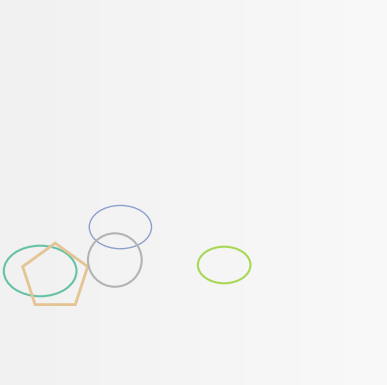[{"shape": "oval", "thickness": 1.5, "radius": 0.47, "center": [0.104, 0.296]}, {"shape": "oval", "thickness": 1, "radius": 0.4, "center": [0.311, 0.41]}, {"shape": "oval", "thickness": 1.5, "radius": 0.34, "center": [0.579, 0.312]}, {"shape": "pentagon", "thickness": 2, "radius": 0.44, "center": [0.142, 0.28]}, {"shape": "circle", "thickness": 1.5, "radius": 0.35, "center": [0.296, 0.325]}]